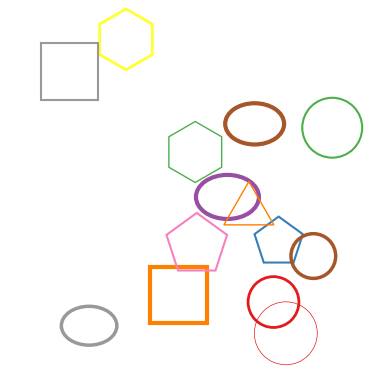[{"shape": "circle", "thickness": 2, "radius": 0.33, "center": [0.71, 0.215]}, {"shape": "circle", "thickness": 0.5, "radius": 0.41, "center": [0.742, 0.134]}, {"shape": "pentagon", "thickness": 1.5, "radius": 0.33, "center": [0.724, 0.371]}, {"shape": "hexagon", "thickness": 1, "radius": 0.4, "center": [0.507, 0.605]}, {"shape": "circle", "thickness": 1.5, "radius": 0.39, "center": [0.863, 0.668]}, {"shape": "oval", "thickness": 3, "radius": 0.41, "center": [0.591, 0.488]}, {"shape": "square", "thickness": 3, "radius": 0.36, "center": [0.464, 0.234]}, {"shape": "triangle", "thickness": 1, "radius": 0.37, "center": [0.646, 0.453]}, {"shape": "hexagon", "thickness": 2, "radius": 0.39, "center": [0.327, 0.898]}, {"shape": "circle", "thickness": 2.5, "radius": 0.29, "center": [0.814, 0.335]}, {"shape": "oval", "thickness": 3, "radius": 0.38, "center": [0.661, 0.678]}, {"shape": "pentagon", "thickness": 1.5, "radius": 0.41, "center": [0.511, 0.364]}, {"shape": "oval", "thickness": 2.5, "radius": 0.36, "center": [0.231, 0.154]}, {"shape": "square", "thickness": 1.5, "radius": 0.37, "center": [0.18, 0.814]}]